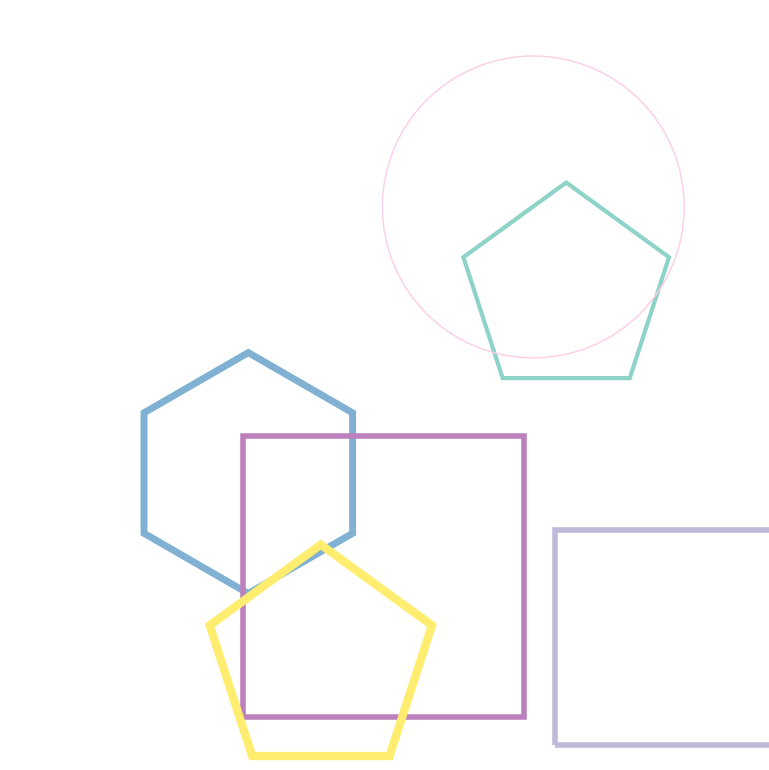[{"shape": "pentagon", "thickness": 1.5, "radius": 0.7, "center": [0.735, 0.623]}, {"shape": "square", "thickness": 2, "radius": 0.7, "center": [0.862, 0.172]}, {"shape": "hexagon", "thickness": 2.5, "radius": 0.78, "center": [0.322, 0.386]}, {"shape": "circle", "thickness": 0.5, "radius": 0.98, "center": [0.693, 0.731]}, {"shape": "square", "thickness": 2, "radius": 0.91, "center": [0.498, 0.251]}, {"shape": "pentagon", "thickness": 3, "radius": 0.76, "center": [0.417, 0.141]}]